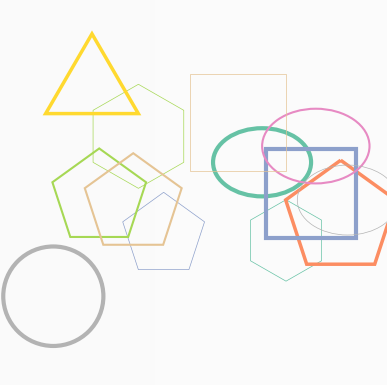[{"shape": "oval", "thickness": 3, "radius": 0.63, "center": [0.676, 0.578]}, {"shape": "hexagon", "thickness": 0.5, "radius": 0.53, "center": [0.738, 0.375]}, {"shape": "pentagon", "thickness": 2.5, "radius": 0.75, "center": [0.879, 0.435]}, {"shape": "pentagon", "thickness": 0.5, "radius": 0.55, "center": [0.422, 0.389]}, {"shape": "square", "thickness": 3, "radius": 0.58, "center": [0.802, 0.498]}, {"shape": "oval", "thickness": 1.5, "radius": 0.69, "center": [0.815, 0.621]}, {"shape": "pentagon", "thickness": 1.5, "radius": 0.64, "center": [0.256, 0.487]}, {"shape": "hexagon", "thickness": 0.5, "radius": 0.68, "center": [0.357, 0.646]}, {"shape": "triangle", "thickness": 2.5, "radius": 0.69, "center": [0.237, 0.774]}, {"shape": "square", "thickness": 0.5, "radius": 0.62, "center": [0.614, 0.682]}, {"shape": "pentagon", "thickness": 1.5, "radius": 0.66, "center": [0.344, 0.471]}, {"shape": "oval", "thickness": 0.5, "radius": 0.65, "center": [0.897, 0.48]}, {"shape": "circle", "thickness": 3, "radius": 0.65, "center": [0.138, 0.231]}]